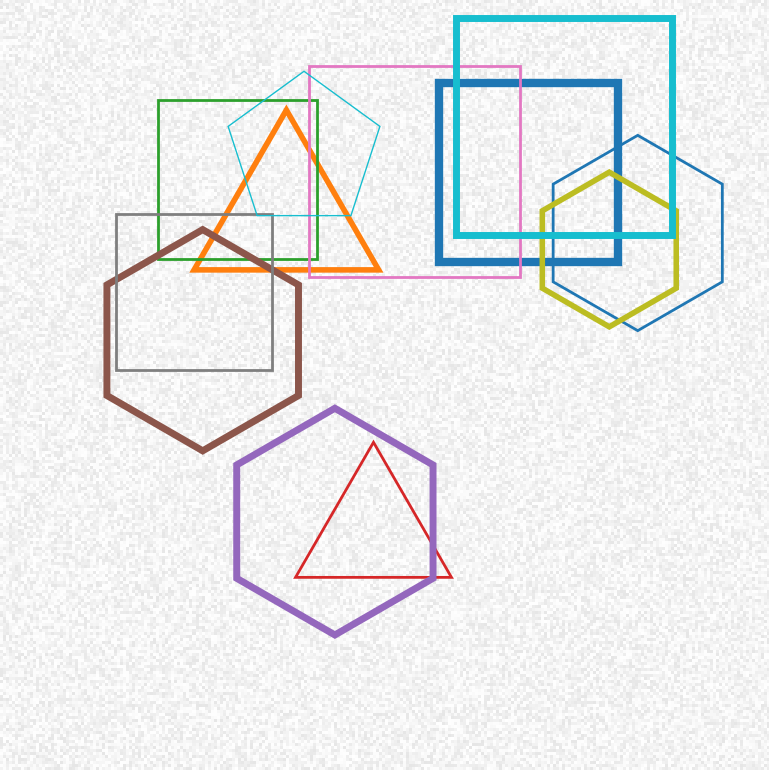[{"shape": "hexagon", "thickness": 1, "radius": 0.63, "center": [0.828, 0.697]}, {"shape": "square", "thickness": 3, "radius": 0.58, "center": [0.686, 0.776]}, {"shape": "triangle", "thickness": 2, "radius": 0.69, "center": [0.372, 0.719]}, {"shape": "square", "thickness": 1, "radius": 0.52, "center": [0.309, 0.767]}, {"shape": "triangle", "thickness": 1, "radius": 0.58, "center": [0.485, 0.309]}, {"shape": "hexagon", "thickness": 2.5, "radius": 0.74, "center": [0.435, 0.323]}, {"shape": "hexagon", "thickness": 2.5, "radius": 0.72, "center": [0.263, 0.558]}, {"shape": "square", "thickness": 1, "radius": 0.68, "center": [0.538, 0.777]}, {"shape": "square", "thickness": 1, "radius": 0.51, "center": [0.252, 0.621]}, {"shape": "hexagon", "thickness": 2, "radius": 0.5, "center": [0.791, 0.676]}, {"shape": "square", "thickness": 2.5, "radius": 0.7, "center": [0.732, 0.835]}, {"shape": "pentagon", "thickness": 0.5, "radius": 0.52, "center": [0.395, 0.804]}]